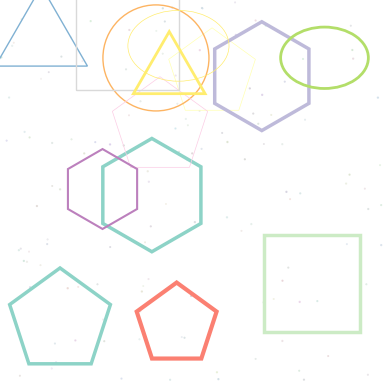[{"shape": "hexagon", "thickness": 2.5, "radius": 0.74, "center": [0.394, 0.493]}, {"shape": "pentagon", "thickness": 2.5, "radius": 0.69, "center": [0.156, 0.166]}, {"shape": "pentagon", "thickness": 0.5, "radius": 0.59, "center": [0.551, 0.809]}, {"shape": "hexagon", "thickness": 2.5, "radius": 0.71, "center": [0.68, 0.802]}, {"shape": "pentagon", "thickness": 3, "radius": 0.55, "center": [0.459, 0.157]}, {"shape": "triangle", "thickness": 1, "radius": 0.69, "center": [0.107, 0.897]}, {"shape": "circle", "thickness": 1, "radius": 0.69, "center": [0.405, 0.85]}, {"shape": "oval", "thickness": 2, "radius": 0.57, "center": [0.843, 0.85]}, {"shape": "pentagon", "thickness": 0.5, "radius": 0.65, "center": [0.416, 0.671]}, {"shape": "square", "thickness": 1, "radius": 0.67, "center": [0.331, 0.899]}, {"shape": "hexagon", "thickness": 1.5, "radius": 0.52, "center": [0.266, 0.509]}, {"shape": "square", "thickness": 2.5, "radius": 0.63, "center": [0.81, 0.264]}, {"shape": "triangle", "thickness": 2, "radius": 0.54, "center": [0.44, 0.81]}, {"shape": "oval", "thickness": 0.5, "radius": 0.66, "center": [0.463, 0.881]}]